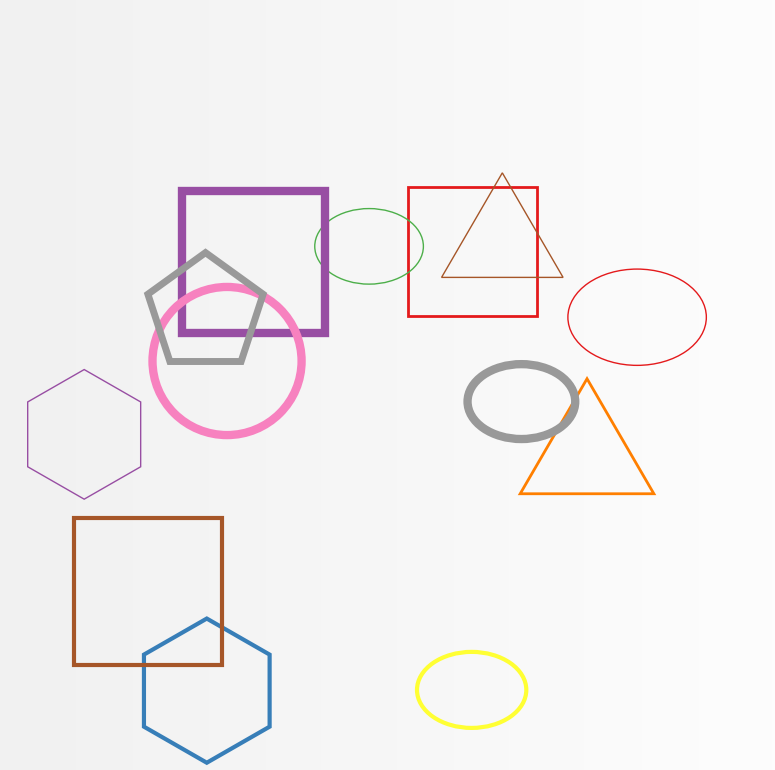[{"shape": "square", "thickness": 1, "radius": 0.42, "center": [0.61, 0.673]}, {"shape": "oval", "thickness": 0.5, "radius": 0.45, "center": [0.822, 0.588]}, {"shape": "hexagon", "thickness": 1.5, "radius": 0.47, "center": [0.267, 0.103]}, {"shape": "oval", "thickness": 0.5, "radius": 0.35, "center": [0.476, 0.68]}, {"shape": "square", "thickness": 3, "radius": 0.46, "center": [0.327, 0.66]}, {"shape": "hexagon", "thickness": 0.5, "radius": 0.42, "center": [0.109, 0.436]}, {"shape": "triangle", "thickness": 1, "radius": 0.5, "center": [0.757, 0.409]}, {"shape": "oval", "thickness": 1.5, "radius": 0.35, "center": [0.609, 0.104]}, {"shape": "square", "thickness": 1.5, "radius": 0.48, "center": [0.191, 0.232]}, {"shape": "triangle", "thickness": 0.5, "radius": 0.45, "center": [0.648, 0.685]}, {"shape": "circle", "thickness": 3, "radius": 0.48, "center": [0.293, 0.531]}, {"shape": "pentagon", "thickness": 2.5, "radius": 0.39, "center": [0.265, 0.594]}, {"shape": "oval", "thickness": 3, "radius": 0.35, "center": [0.673, 0.478]}]